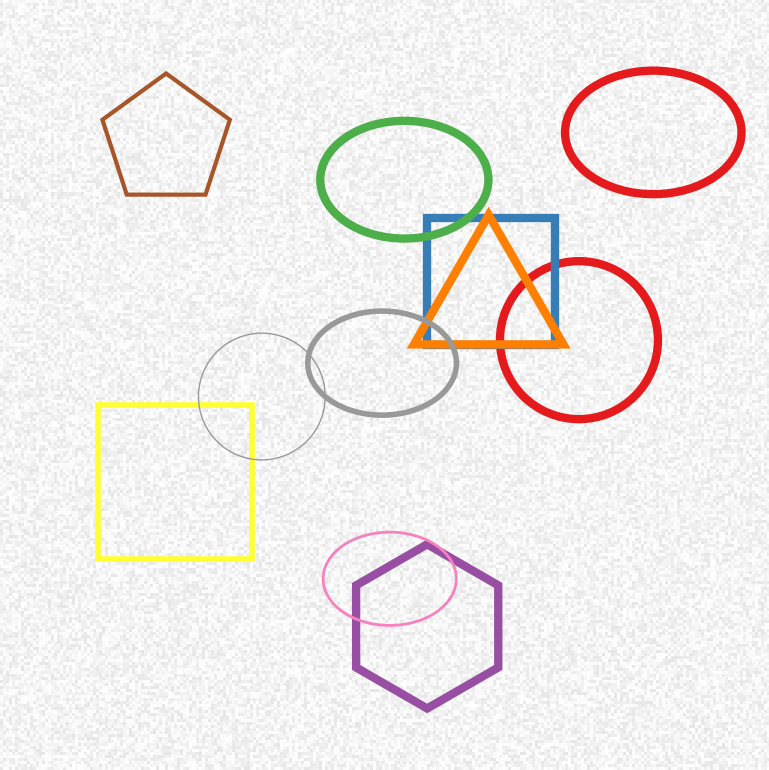[{"shape": "oval", "thickness": 3, "radius": 0.57, "center": [0.848, 0.828]}, {"shape": "circle", "thickness": 3, "radius": 0.51, "center": [0.752, 0.558]}, {"shape": "square", "thickness": 3, "radius": 0.41, "center": [0.638, 0.635]}, {"shape": "oval", "thickness": 3, "radius": 0.55, "center": [0.525, 0.767]}, {"shape": "hexagon", "thickness": 3, "radius": 0.53, "center": [0.555, 0.187]}, {"shape": "triangle", "thickness": 3, "radius": 0.56, "center": [0.635, 0.609]}, {"shape": "square", "thickness": 2, "radius": 0.5, "center": [0.227, 0.374]}, {"shape": "pentagon", "thickness": 1.5, "radius": 0.44, "center": [0.216, 0.818]}, {"shape": "oval", "thickness": 1, "radius": 0.43, "center": [0.506, 0.248]}, {"shape": "oval", "thickness": 2, "radius": 0.48, "center": [0.496, 0.528]}, {"shape": "circle", "thickness": 0.5, "radius": 0.41, "center": [0.34, 0.485]}]